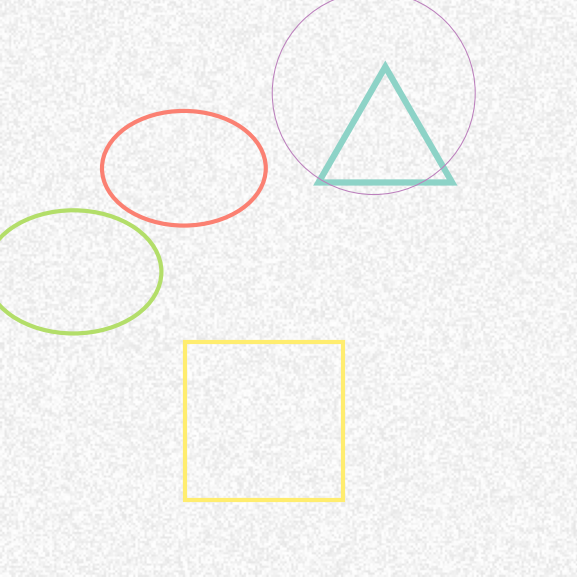[{"shape": "triangle", "thickness": 3, "radius": 0.67, "center": [0.667, 0.75]}, {"shape": "oval", "thickness": 2, "radius": 0.71, "center": [0.318, 0.708]}, {"shape": "oval", "thickness": 2, "radius": 0.76, "center": [0.127, 0.528]}, {"shape": "circle", "thickness": 0.5, "radius": 0.88, "center": [0.647, 0.838]}, {"shape": "square", "thickness": 2, "radius": 0.68, "center": [0.457, 0.271]}]